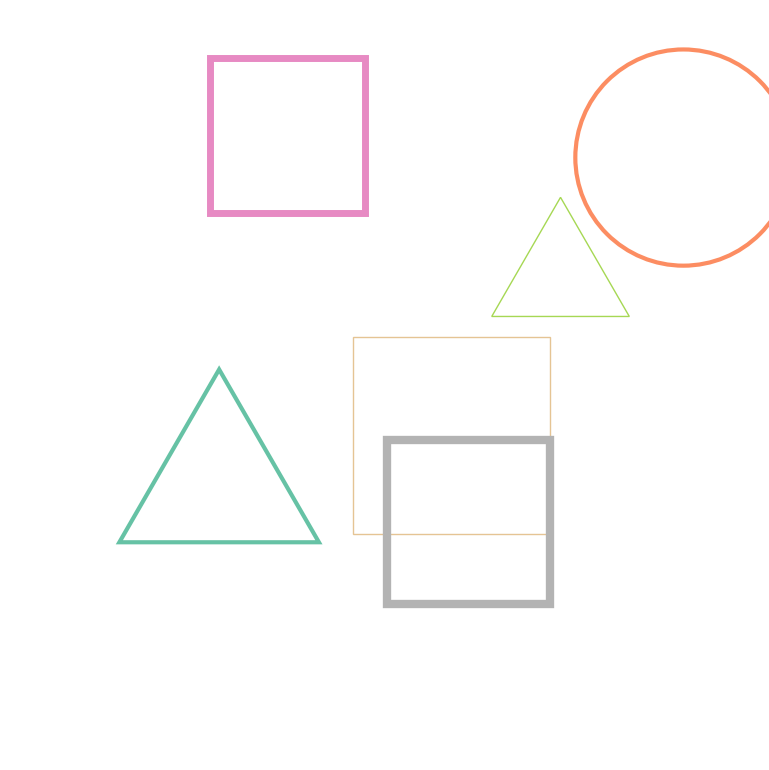[{"shape": "triangle", "thickness": 1.5, "radius": 0.75, "center": [0.285, 0.371]}, {"shape": "circle", "thickness": 1.5, "radius": 0.7, "center": [0.888, 0.795]}, {"shape": "square", "thickness": 2.5, "radius": 0.5, "center": [0.373, 0.824]}, {"shape": "triangle", "thickness": 0.5, "radius": 0.52, "center": [0.728, 0.641]}, {"shape": "square", "thickness": 0.5, "radius": 0.64, "center": [0.587, 0.434]}, {"shape": "square", "thickness": 3, "radius": 0.53, "center": [0.608, 0.322]}]